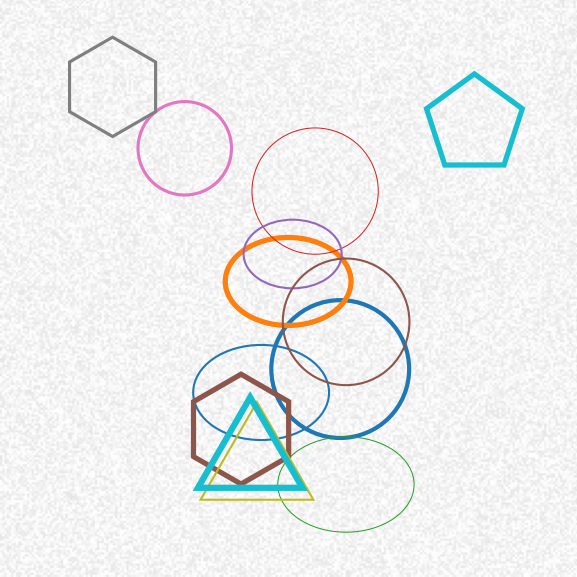[{"shape": "oval", "thickness": 1, "radius": 0.59, "center": [0.452, 0.32]}, {"shape": "circle", "thickness": 2, "radius": 0.6, "center": [0.589, 0.36]}, {"shape": "oval", "thickness": 2.5, "radius": 0.54, "center": [0.499, 0.512]}, {"shape": "oval", "thickness": 0.5, "radius": 0.59, "center": [0.599, 0.16]}, {"shape": "circle", "thickness": 0.5, "radius": 0.55, "center": [0.546, 0.668]}, {"shape": "oval", "thickness": 1, "radius": 0.42, "center": [0.507, 0.559]}, {"shape": "hexagon", "thickness": 2.5, "radius": 0.48, "center": [0.417, 0.256]}, {"shape": "circle", "thickness": 1, "radius": 0.55, "center": [0.599, 0.442]}, {"shape": "circle", "thickness": 1.5, "radius": 0.4, "center": [0.32, 0.742]}, {"shape": "hexagon", "thickness": 1.5, "radius": 0.43, "center": [0.195, 0.849]}, {"shape": "triangle", "thickness": 1, "radius": 0.56, "center": [0.445, 0.19]}, {"shape": "pentagon", "thickness": 2.5, "radius": 0.44, "center": [0.821, 0.784]}, {"shape": "triangle", "thickness": 3, "radius": 0.52, "center": [0.433, 0.207]}]